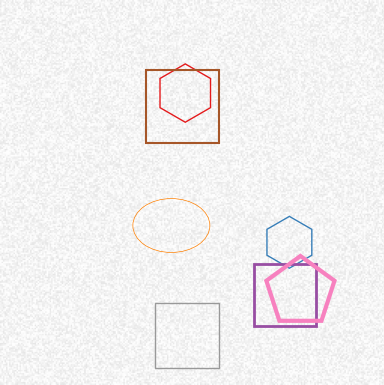[{"shape": "hexagon", "thickness": 1, "radius": 0.38, "center": [0.481, 0.758]}, {"shape": "hexagon", "thickness": 1, "radius": 0.34, "center": [0.752, 0.371]}, {"shape": "square", "thickness": 2, "radius": 0.4, "center": [0.741, 0.233]}, {"shape": "oval", "thickness": 0.5, "radius": 0.5, "center": [0.445, 0.414]}, {"shape": "square", "thickness": 1.5, "radius": 0.47, "center": [0.474, 0.724]}, {"shape": "pentagon", "thickness": 3, "radius": 0.47, "center": [0.78, 0.242]}, {"shape": "square", "thickness": 1, "radius": 0.42, "center": [0.486, 0.129]}]